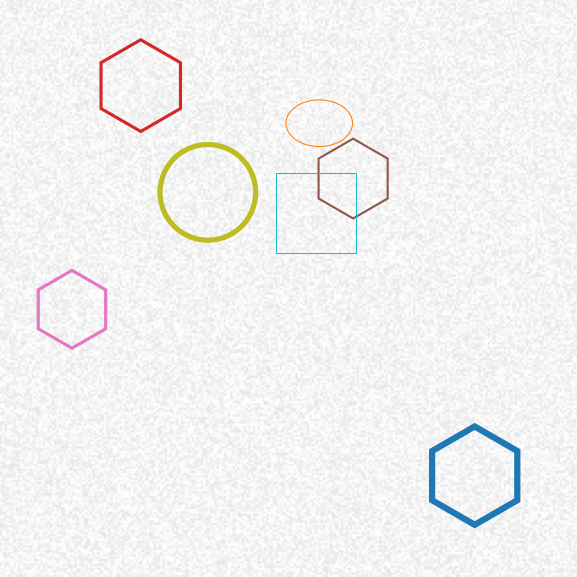[{"shape": "hexagon", "thickness": 3, "radius": 0.43, "center": [0.822, 0.176]}, {"shape": "oval", "thickness": 0.5, "radius": 0.29, "center": [0.553, 0.786]}, {"shape": "hexagon", "thickness": 1.5, "radius": 0.4, "center": [0.244, 0.851]}, {"shape": "hexagon", "thickness": 1, "radius": 0.35, "center": [0.611, 0.69]}, {"shape": "hexagon", "thickness": 1.5, "radius": 0.34, "center": [0.125, 0.464]}, {"shape": "circle", "thickness": 2.5, "radius": 0.41, "center": [0.36, 0.666]}, {"shape": "square", "thickness": 0.5, "radius": 0.35, "center": [0.547, 0.63]}]